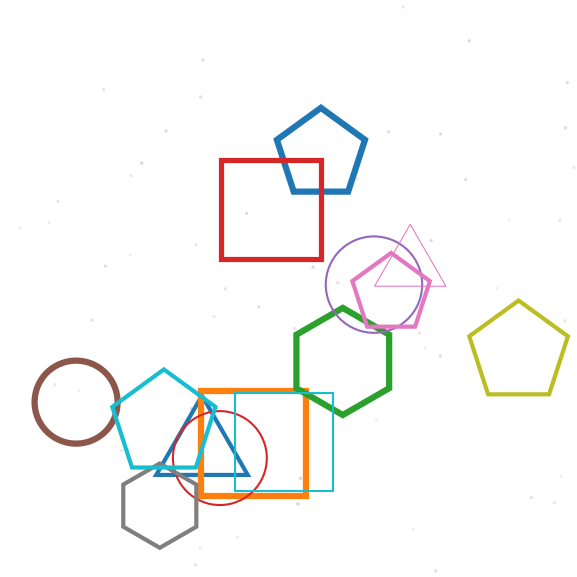[{"shape": "pentagon", "thickness": 3, "radius": 0.4, "center": [0.556, 0.732]}, {"shape": "triangle", "thickness": 2, "radius": 0.46, "center": [0.35, 0.222]}, {"shape": "square", "thickness": 3, "radius": 0.45, "center": [0.44, 0.231]}, {"shape": "hexagon", "thickness": 3, "radius": 0.46, "center": [0.594, 0.373]}, {"shape": "circle", "thickness": 1, "radius": 0.41, "center": [0.381, 0.206]}, {"shape": "square", "thickness": 2.5, "radius": 0.43, "center": [0.47, 0.637]}, {"shape": "circle", "thickness": 1, "radius": 0.42, "center": [0.648, 0.506]}, {"shape": "circle", "thickness": 3, "radius": 0.36, "center": [0.132, 0.303]}, {"shape": "pentagon", "thickness": 2, "radius": 0.35, "center": [0.677, 0.491]}, {"shape": "triangle", "thickness": 0.5, "radius": 0.36, "center": [0.71, 0.539]}, {"shape": "hexagon", "thickness": 2, "radius": 0.37, "center": [0.277, 0.124]}, {"shape": "pentagon", "thickness": 2, "radius": 0.45, "center": [0.898, 0.389]}, {"shape": "square", "thickness": 1, "radius": 0.43, "center": [0.492, 0.234]}, {"shape": "pentagon", "thickness": 2, "radius": 0.47, "center": [0.284, 0.266]}]